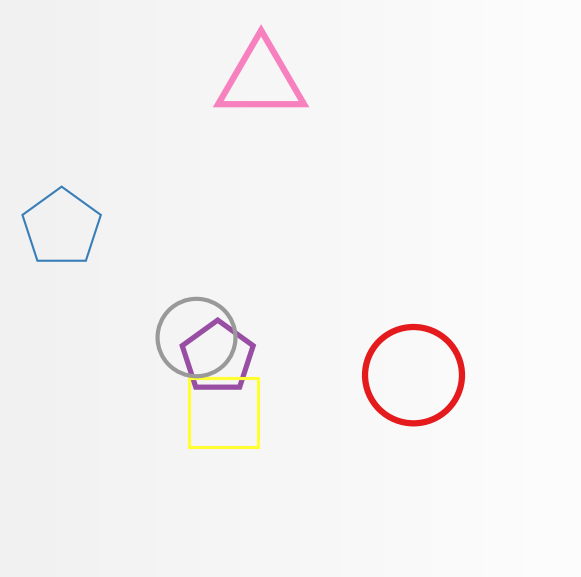[{"shape": "circle", "thickness": 3, "radius": 0.42, "center": [0.711, 0.349]}, {"shape": "pentagon", "thickness": 1, "radius": 0.35, "center": [0.106, 0.605]}, {"shape": "pentagon", "thickness": 2.5, "radius": 0.32, "center": [0.375, 0.381]}, {"shape": "square", "thickness": 1.5, "radius": 0.3, "center": [0.384, 0.284]}, {"shape": "triangle", "thickness": 3, "radius": 0.43, "center": [0.449, 0.861]}, {"shape": "circle", "thickness": 2, "radius": 0.34, "center": [0.338, 0.415]}]